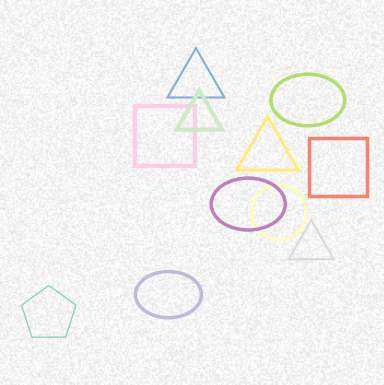[{"shape": "pentagon", "thickness": 1, "radius": 0.37, "center": [0.127, 0.184]}, {"shape": "circle", "thickness": 2, "radius": 0.36, "center": [0.725, 0.449]}, {"shape": "oval", "thickness": 2.5, "radius": 0.43, "center": [0.438, 0.235]}, {"shape": "square", "thickness": 2.5, "radius": 0.38, "center": [0.878, 0.567]}, {"shape": "triangle", "thickness": 1.5, "radius": 0.43, "center": [0.509, 0.79]}, {"shape": "oval", "thickness": 2.5, "radius": 0.48, "center": [0.799, 0.74]}, {"shape": "square", "thickness": 3, "radius": 0.39, "center": [0.429, 0.647]}, {"shape": "triangle", "thickness": 1.5, "radius": 0.34, "center": [0.808, 0.36]}, {"shape": "oval", "thickness": 2.5, "radius": 0.48, "center": [0.645, 0.47]}, {"shape": "triangle", "thickness": 3, "radius": 0.34, "center": [0.518, 0.697]}, {"shape": "triangle", "thickness": 2, "radius": 0.46, "center": [0.695, 0.605]}]